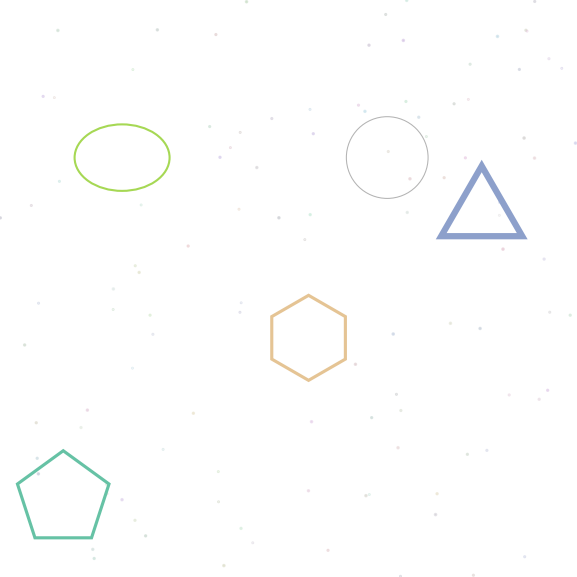[{"shape": "pentagon", "thickness": 1.5, "radius": 0.42, "center": [0.109, 0.135]}, {"shape": "triangle", "thickness": 3, "radius": 0.41, "center": [0.834, 0.631]}, {"shape": "oval", "thickness": 1, "radius": 0.41, "center": [0.211, 0.726]}, {"shape": "hexagon", "thickness": 1.5, "radius": 0.37, "center": [0.534, 0.414]}, {"shape": "circle", "thickness": 0.5, "radius": 0.35, "center": [0.671, 0.726]}]